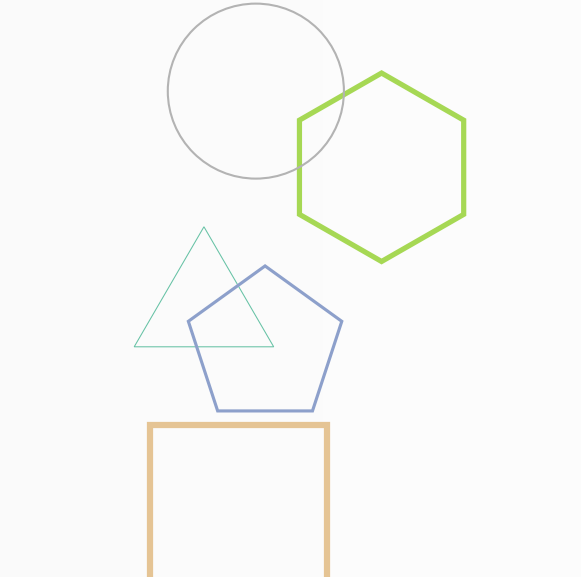[{"shape": "triangle", "thickness": 0.5, "radius": 0.69, "center": [0.351, 0.468]}, {"shape": "pentagon", "thickness": 1.5, "radius": 0.69, "center": [0.456, 0.4]}, {"shape": "hexagon", "thickness": 2.5, "radius": 0.82, "center": [0.656, 0.709]}, {"shape": "square", "thickness": 3, "radius": 0.76, "center": [0.41, 0.111]}, {"shape": "circle", "thickness": 1, "radius": 0.76, "center": [0.44, 0.841]}]